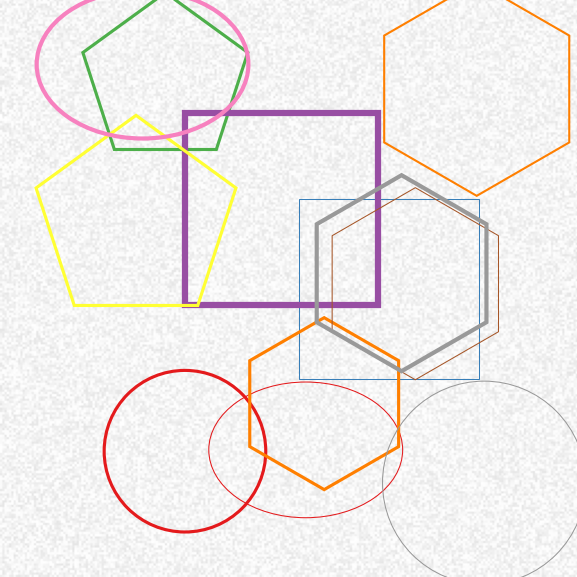[{"shape": "oval", "thickness": 0.5, "radius": 0.84, "center": [0.529, 0.22]}, {"shape": "circle", "thickness": 1.5, "radius": 0.7, "center": [0.32, 0.218]}, {"shape": "square", "thickness": 0.5, "radius": 0.78, "center": [0.674, 0.498]}, {"shape": "pentagon", "thickness": 1.5, "radius": 0.75, "center": [0.286, 0.862]}, {"shape": "square", "thickness": 3, "radius": 0.83, "center": [0.487, 0.638]}, {"shape": "hexagon", "thickness": 1, "radius": 0.93, "center": [0.825, 0.845]}, {"shape": "hexagon", "thickness": 1.5, "radius": 0.74, "center": [0.561, 0.3]}, {"shape": "pentagon", "thickness": 1.5, "radius": 0.91, "center": [0.236, 0.617]}, {"shape": "hexagon", "thickness": 0.5, "radius": 0.83, "center": [0.719, 0.508]}, {"shape": "oval", "thickness": 2, "radius": 0.92, "center": [0.247, 0.888]}, {"shape": "circle", "thickness": 0.5, "radius": 0.88, "center": [0.838, 0.163]}, {"shape": "hexagon", "thickness": 2, "radius": 0.85, "center": [0.695, 0.526]}]